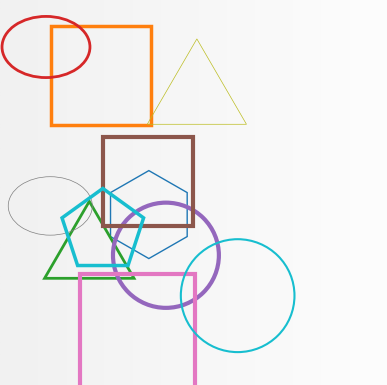[{"shape": "hexagon", "thickness": 1, "radius": 0.57, "center": [0.384, 0.443]}, {"shape": "square", "thickness": 2.5, "radius": 0.64, "center": [0.26, 0.803]}, {"shape": "triangle", "thickness": 2, "radius": 0.67, "center": [0.23, 0.344]}, {"shape": "oval", "thickness": 2, "radius": 0.57, "center": [0.119, 0.878]}, {"shape": "circle", "thickness": 3, "radius": 0.68, "center": [0.428, 0.337]}, {"shape": "square", "thickness": 3, "radius": 0.58, "center": [0.383, 0.529]}, {"shape": "square", "thickness": 3, "radius": 0.75, "center": [0.354, 0.139]}, {"shape": "oval", "thickness": 0.5, "radius": 0.54, "center": [0.13, 0.465]}, {"shape": "triangle", "thickness": 0.5, "radius": 0.74, "center": [0.508, 0.751]}, {"shape": "pentagon", "thickness": 2.5, "radius": 0.55, "center": [0.265, 0.4]}, {"shape": "circle", "thickness": 1.5, "radius": 0.73, "center": [0.613, 0.232]}]